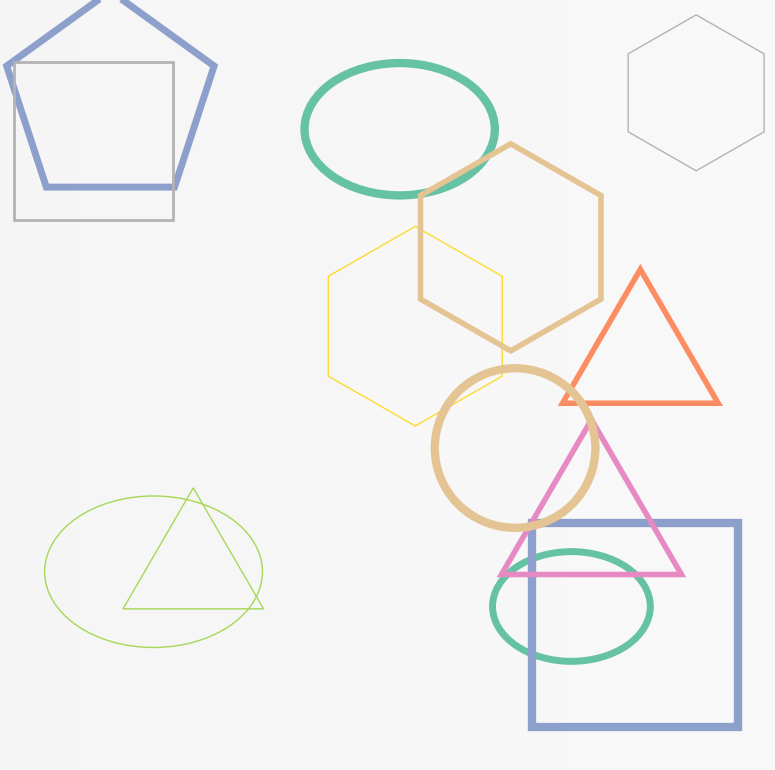[{"shape": "oval", "thickness": 2.5, "radius": 0.51, "center": [0.737, 0.212]}, {"shape": "oval", "thickness": 3, "radius": 0.61, "center": [0.516, 0.832]}, {"shape": "triangle", "thickness": 2, "radius": 0.58, "center": [0.826, 0.534]}, {"shape": "square", "thickness": 3, "radius": 0.66, "center": [0.819, 0.188]}, {"shape": "pentagon", "thickness": 2.5, "radius": 0.7, "center": [0.142, 0.871]}, {"shape": "triangle", "thickness": 2, "radius": 0.67, "center": [0.763, 0.321]}, {"shape": "oval", "thickness": 0.5, "radius": 0.7, "center": [0.198, 0.258]}, {"shape": "triangle", "thickness": 0.5, "radius": 0.52, "center": [0.249, 0.262]}, {"shape": "hexagon", "thickness": 0.5, "radius": 0.65, "center": [0.536, 0.576]}, {"shape": "hexagon", "thickness": 2, "radius": 0.67, "center": [0.659, 0.679]}, {"shape": "circle", "thickness": 3, "radius": 0.52, "center": [0.665, 0.418]}, {"shape": "square", "thickness": 1, "radius": 0.51, "center": [0.121, 0.817]}, {"shape": "hexagon", "thickness": 0.5, "radius": 0.51, "center": [0.898, 0.879]}]